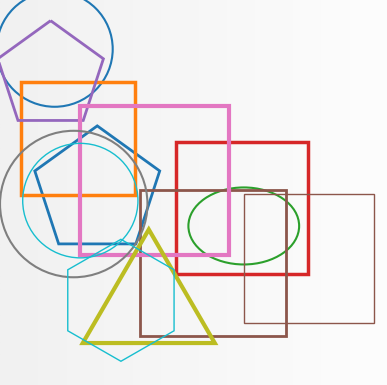[{"shape": "circle", "thickness": 1.5, "radius": 0.75, "center": [0.141, 0.872]}, {"shape": "pentagon", "thickness": 2, "radius": 0.85, "center": [0.251, 0.504]}, {"shape": "square", "thickness": 2.5, "radius": 0.73, "center": [0.201, 0.639]}, {"shape": "oval", "thickness": 1.5, "radius": 0.71, "center": [0.629, 0.413]}, {"shape": "square", "thickness": 2.5, "radius": 0.86, "center": [0.624, 0.459]}, {"shape": "pentagon", "thickness": 2, "radius": 0.72, "center": [0.131, 0.803]}, {"shape": "square", "thickness": 2, "radius": 0.95, "center": [0.549, 0.317]}, {"shape": "square", "thickness": 1, "radius": 0.84, "center": [0.797, 0.329]}, {"shape": "square", "thickness": 3, "radius": 0.97, "center": [0.399, 0.532]}, {"shape": "circle", "thickness": 1.5, "radius": 0.95, "center": [0.19, 0.47]}, {"shape": "triangle", "thickness": 3, "radius": 0.98, "center": [0.384, 0.207]}, {"shape": "hexagon", "thickness": 1, "radius": 0.79, "center": [0.312, 0.22]}, {"shape": "circle", "thickness": 1, "radius": 0.74, "center": [0.207, 0.479]}]